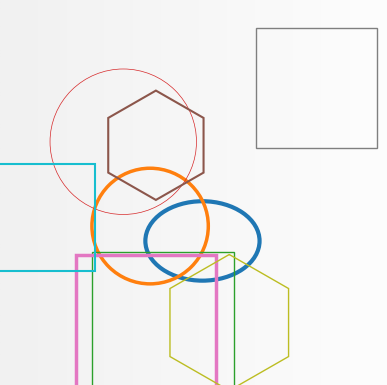[{"shape": "oval", "thickness": 3, "radius": 0.74, "center": [0.522, 0.374]}, {"shape": "circle", "thickness": 2.5, "radius": 0.75, "center": [0.387, 0.413]}, {"shape": "square", "thickness": 1, "radius": 0.91, "center": [0.421, 0.161]}, {"shape": "circle", "thickness": 0.5, "radius": 0.94, "center": [0.318, 0.632]}, {"shape": "hexagon", "thickness": 1.5, "radius": 0.71, "center": [0.402, 0.623]}, {"shape": "square", "thickness": 2.5, "radius": 0.91, "center": [0.377, 0.156]}, {"shape": "square", "thickness": 1, "radius": 0.78, "center": [0.817, 0.772]}, {"shape": "hexagon", "thickness": 1, "radius": 0.88, "center": [0.592, 0.162]}, {"shape": "square", "thickness": 1.5, "radius": 0.69, "center": [0.108, 0.435]}]